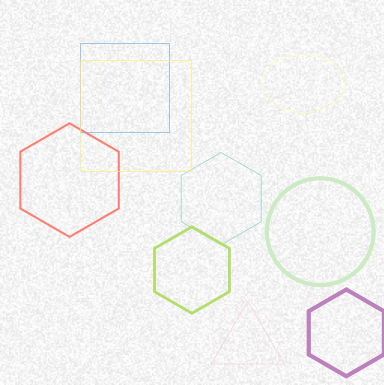[{"shape": "hexagon", "thickness": 0.5, "radius": 0.6, "center": [0.574, 0.484]}, {"shape": "oval", "thickness": 0.5, "radius": 0.54, "center": [0.787, 0.783]}, {"shape": "hexagon", "thickness": 1.5, "radius": 0.74, "center": [0.181, 0.532]}, {"shape": "square", "thickness": 0.5, "radius": 0.58, "center": [0.323, 0.774]}, {"shape": "hexagon", "thickness": 2, "radius": 0.56, "center": [0.499, 0.299]}, {"shape": "triangle", "thickness": 0.5, "radius": 0.55, "center": [0.644, 0.109]}, {"shape": "hexagon", "thickness": 3, "radius": 0.56, "center": [0.9, 0.135]}, {"shape": "circle", "thickness": 3, "radius": 0.69, "center": [0.832, 0.398]}, {"shape": "square", "thickness": 0.5, "radius": 0.72, "center": [0.352, 0.7]}]